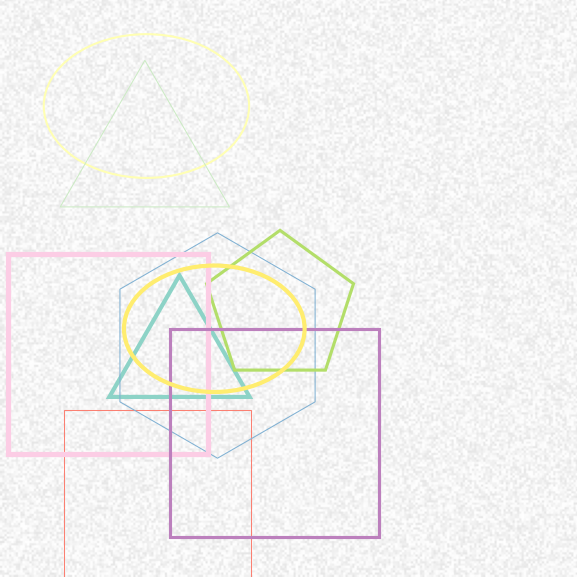[{"shape": "triangle", "thickness": 2, "radius": 0.7, "center": [0.311, 0.382]}, {"shape": "oval", "thickness": 1, "radius": 0.89, "center": [0.254, 0.816]}, {"shape": "square", "thickness": 0.5, "radius": 0.81, "center": [0.273, 0.127]}, {"shape": "hexagon", "thickness": 0.5, "radius": 0.98, "center": [0.377, 0.401]}, {"shape": "pentagon", "thickness": 1.5, "radius": 0.67, "center": [0.485, 0.466]}, {"shape": "square", "thickness": 2.5, "radius": 0.86, "center": [0.187, 0.386]}, {"shape": "square", "thickness": 1.5, "radius": 0.9, "center": [0.476, 0.249]}, {"shape": "triangle", "thickness": 0.5, "radius": 0.85, "center": [0.251, 0.725]}, {"shape": "oval", "thickness": 2, "radius": 0.78, "center": [0.371, 0.43]}]